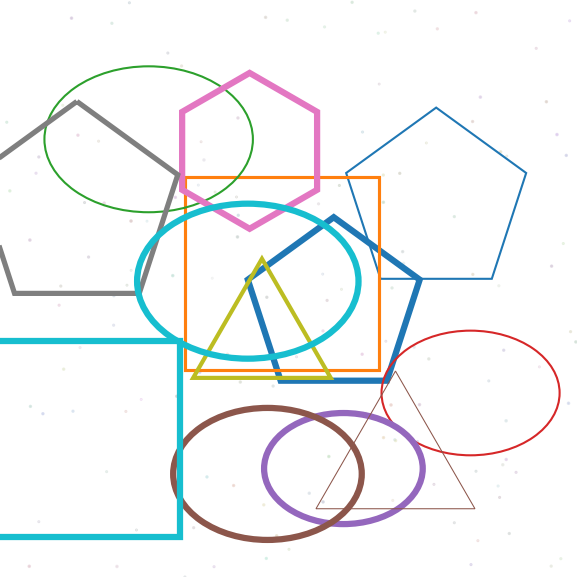[{"shape": "pentagon", "thickness": 1, "radius": 0.82, "center": [0.755, 0.649]}, {"shape": "pentagon", "thickness": 3, "radius": 0.78, "center": [0.578, 0.467]}, {"shape": "square", "thickness": 1.5, "radius": 0.84, "center": [0.488, 0.526]}, {"shape": "oval", "thickness": 1, "radius": 0.9, "center": [0.257, 0.758]}, {"shape": "oval", "thickness": 1, "radius": 0.77, "center": [0.815, 0.319]}, {"shape": "oval", "thickness": 3, "radius": 0.69, "center": [0.595, 0.188]}, {"shape": "triangle", "thickness": 0.5, "radius": 0.79, "center": [0.685, 0.198]}, {"shape": "oval", "thickness": 3, "radius": 0.82, "center": [0.463, 0.178]}, {"shape": "hexagon", "thickness": 3, "radius": 0.67, "center": [0.432, 0.738]}, {"shape": "pentagon", "thickness": 2.5, "radius": 0.92, "center": [0.133, 0.64]}, {"shape": "triangle", "thickness": 2, "radius": 0.69, "center": [0.454, 0.414]}, {"shape": "square", "thickness": 3, "radius": 0.85, "center": [0.141, 0.239]}, {"shape": "oval", "thickness": 3, "radius": 0.96, "center": [0.429, 0.512]}]